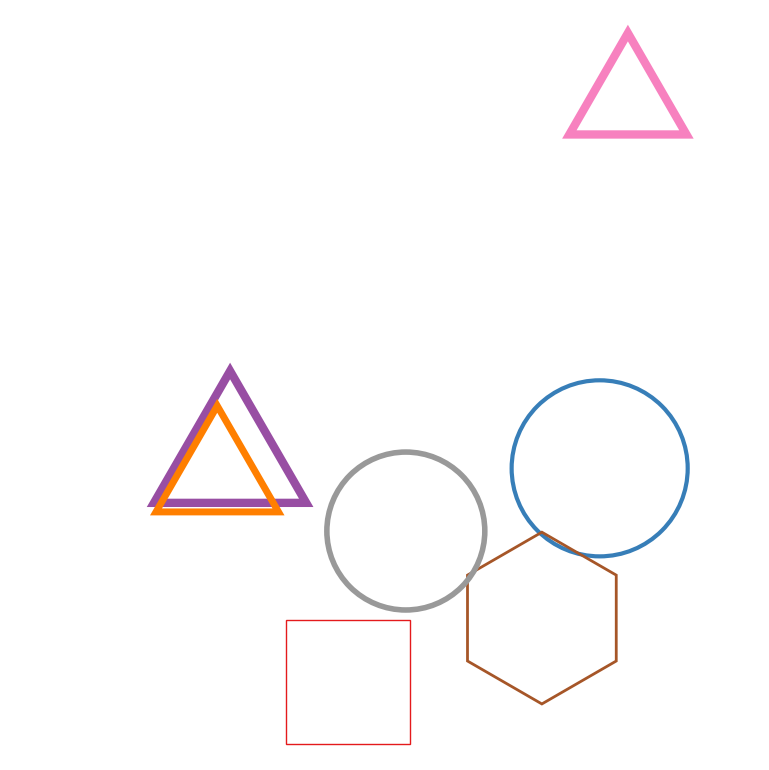[{"shape": "square", "thickness": 0.5, "radius": 0.4, "center": [0.452, 0.114]}, {"shape": "circle", "thickness": 1.5, "radius": 0.57, "center": [0.779, 0.392]}, {"shape": "triangle", "thickness": 3, "radius": 0.57, "center": [0.299, 0.404]}, {"shape": "triangle", "thickness": 2.5, "radius": 0.46, "center": [0.282, 0.381]}, {"shape": "hexagon", "thickness": 1, "radius": 0.56, "center": [0.704, 0.197]}, {"shape": "triangle", "thickness": 3, "radius": 0.44, "center": [0.815, 0.869]}, {"shape": "circle", "thickness": 2, "radius": 0.51, "center": [0.527, 0.31]}]